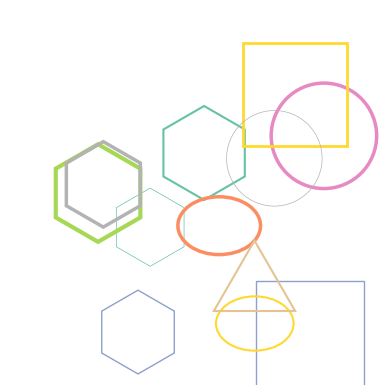[{"shape": "hexagon", "thickness": 1.5, "radius": 0.61, "center": [0.53, 0.603]}, {"shape": "hexagon", "thickness": 0.5, "radius": 0.51, "center": [0.39, 0.41]}, {"shape": "oval", "thickness": 2.5, "radius": 0.54, "center": [0.569, 0.414]}, {"shape": "square", "thickness": 1, "radius": 0.7, "center": [0.806, 0.128]}, {"shape": "hexagon", "thickness": 1, "radius": 0.54, "center": [0.358, 0.138]}, {"shape": "circle", "thickness": 2.5, "radius": 0.68, "center": [0.841, 0.647]}, {"shape": "hexagon", "thickness": 3, "radius": 0.63, "center": [0.255, 0.499]}, {"shape": "square", "thickness": 2, "radius": 0.67, "center": [0.766, 0.754]}, {"shape": "oval", "thickness": 1.5, "radius": 0.5, "center": [0.662, 0.16]}, {"shape": "triangle", "thickness": 1.5, "radius": 0.61, "center": [0.661, 0.253]}, {"shape": "hexagon", "thickness": 2.5, "radius": 0.55, "center": [0.268, 0.521]}, {"shape": "circle", "thickness": 0.5, "radius": 0.62, "center": [0.713, 0.589]}]